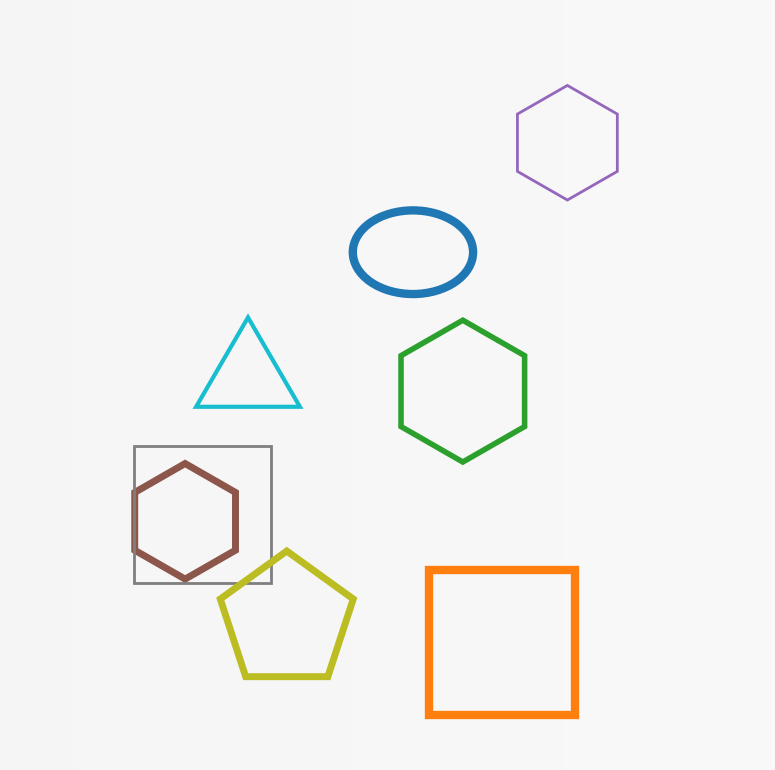[{"shape": "oval", "thickness": 3, "radius": 0.39, "center": [0.533, 0.672]}, {"shape": "square", "thickness": 3, "radius": 0.47, "center": [0.648, 0.165]}, {"shape": "hexagon", "thickness": 2, "radius": 0.46, "center": [0.597, 0.492]}, {"shape": "hexagon", "thickness": 1, "radius": 0.37, "center": [0.732, 0.815]}, {"shape": "hexagon", "thickness": 2.5, "radius": 0.38, "center": [0.239, 0.323]}, {"shape": "square", "thickness": 1, "radius": 0.44, "center": [0.261, 0.332]}, {"shape": "pentagon", "thickness": 2.5, "radius": 0.45, "center": [0.37, 0.194]}, {"shape": "triangle", "thickness": 1.5, "radius": 0.39, "center": [0.32, 0.51]}]